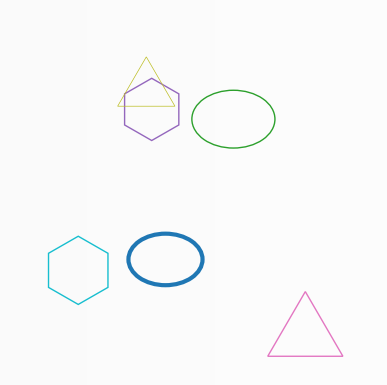[{"shape": "oval", "thickness": 3, "radius": 0.48, "center": [0.427, 0.326]}, {"shape": "oval", "thickness": 1, "radius": 0.54, "center": [0.602, 0.691]}, {"shape": "hexagon", "thickness": 1, "radius": 0.4, "center": [0.392, 0.716]}, {"shape": "triangle", "thickness": 1, "radius": 0.56, "center": [0.788, 0.131]}, {"shape": "triangle", "thickness": 0.5, "radius": 0.43, "center": [0.378, 0.767]}, {"shape": "hexagon", "thickness": 1, "radius": 0.44, "center": [0.202, 0.298]}]